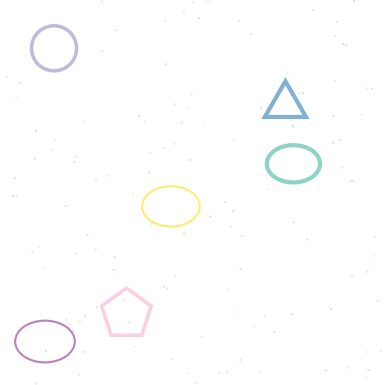[{"shape": "oval", "thickness": 3, "radius": 0.35, "center": [0.762, 0.575]}, {"shape": "circle", "thickness": 2.5, "radius": 0.29, "center": [0.14, 0.875]}, {"shape": "triangle", "thickness": 3, "radius": 0.31, "center": [0.741, 0.727]}, {"shape": "pentagon", "thickness": 2.5, "radius": 0.34, "center": [0.328, 0.184]}, {"shape": "oval", "thickness": 1.5, "radius": 0.39, "center": [0.117, 0.113]}, {"shape": "oval", "thickness": 1.5, "radius": 0.37, "center": [0.444, 0.464]}]